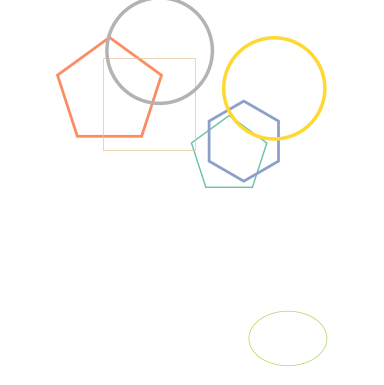[{"shape": "pentagon", "thickness": 1, "radius": 0.51, "center": [0.595, 0.597]}, {"shape": "pentagon", "thickness": 2, "radius": 0.71, "center": [0.284, 0.761]}, {"shape": "hexagon", "thickness": 2, "radius": 0.52, "center": [0.633, 0.633]}, {"shape": "oval", "thickness": 0.5, "radius": 0.51, "center": [0.748, 0.121]}, {"shape": "circle", "thickness": 2.5, "radius": 0.66, "center": [0.712, 0.77]}, {"shape": "square", "thickness": 0.5, "radius": 0.6, "center": [0.386, 0.73]}, {"shape": "circle", "thickness": 2.5, "radius": 0.68, "center": [0.415, 0.868]}]